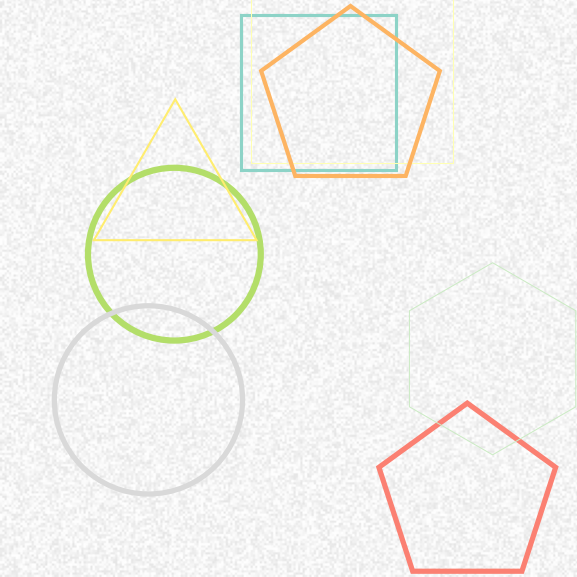[{"shape": "square", "thickness": 1.5, "radius": 0.67, "center": [0.551, 0.839]}, {"shape": "square", "thickness": 0.5, "radius": 0.87, "center": [0.609, 0.892]}, {"shape": "pentagon", "thickness": 2.5, "radius": 0.8, "center": [0.809, 0.14]}, {"shape": "pentagon", "thickness": 2, "radius": 0.81, "center": [0.607, 0.826]}, {"shape": "circle", "thickness": 3, "radius": 0.75, "center": [0.302, 0.559]}, {"shape": "circle", "thickness": 2.5, "radius": 0.81, "center": [0.257, 0.307]}, {"shape": "hexagon", "thickness": 0.5, "radius": 0.83, "center": [0.853, 0.378]}, {"shape": "triangle", "thickness": 1, "radius": 0.81, "center": [0.303, 0.665]}]